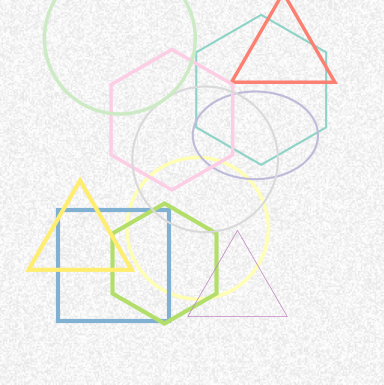[{"shape": "hexagon", "thickness": 1.5, "radius": 0.97, "center": [0.678, 0.767]}, {"shape": "circle", "thickness": 2.5, "radius": 0.92, "center": [0.514, 0.407]}, {"shape": "oval", "thickness": 1.5, "radius": 0.81, "center": [0.663, 0.649]}, {"shape": "triangle", "thickness": 2.5, "radius": 0.78, "center": [0.736, 0.864]}, {"shape": "square", "thickness": 3, "radius": 0.72, "center": [0.294, 0.31]}, {"shape": "hexagon", "thickness": 3, "radius": 0.78, "center": [0.427, 0.316]}, {"shape": "hexagon", "thickness": 2.5, "radius": 0.91, "center": [0.447, 0.689]}, {"shape": "circle", "thickness": 1.5, "radius": 0.95, "center": [0.533, 0.586]}, {"shape": "triangle", "thickness": 0.5, "radius": 0.75, "center": [0.617, 0.252]}, {"shape": "circle", "thickness": 2.5, "radius": 0.98, "center": [0.311, 0.9]}, {"shape": "triangle", "thickness": 3, "radius": 0.77, "center": [0.208, 0.376]}]